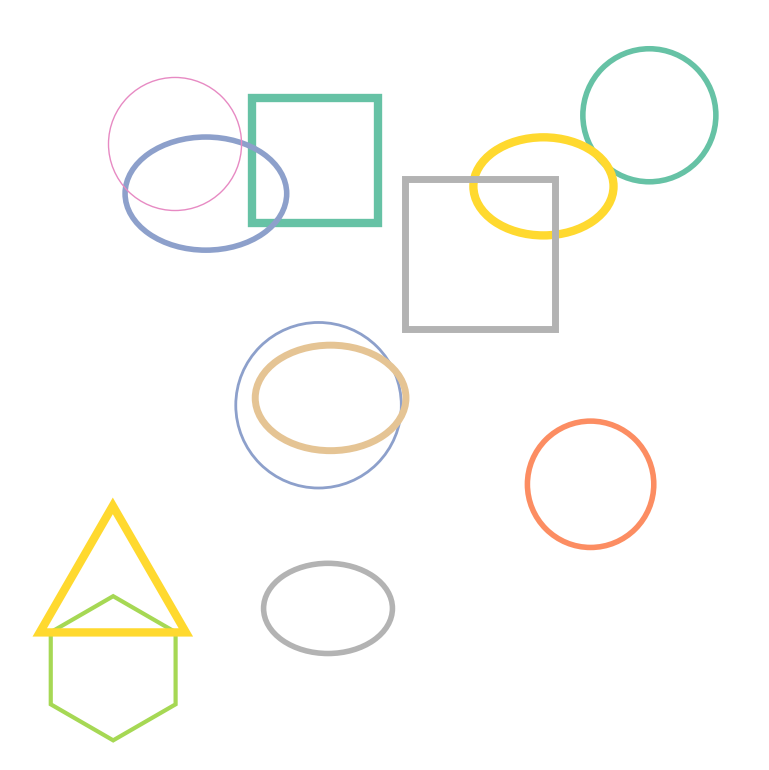[{"shape": "square", "thickness": 3, "radius": 0.41, "center": [0.409, 0.792]}, {"shape": "circle", "thickness": 2, "radius": 0.43, "center": [0.843, 0.85]}, {"shape": "circle", "thickness": 2, "radius": 0.41, "center": [0.767, 0.371]}, {"shape": "circle", "thickness": 1, "radius": 0.54, "center": [0.414, 0.474]}, {"shape": "oval", "thickness": 2, "radius": 0.52, "center": [0.267, 0.749]}, {"shape": "circle", "thickness": 0.5, "radius": 0.43, "center": [0.227, 0.813]}, {"shape": "hexagon", "thickness": 1.5, "radius": 0.47, "center": [0.147, 0.132]}, {"shape": "triangle", "thickness": 3, "radius": 0.55, "center": [0.147, 0.233]}, {"shape": "oval", "thickness": 3, "radius": 0.46, "center": [0.706, 0.758]}, {"shape": "oval", "thickness": 2.5, "radius": 0.49, "center": [0.429, 0.483]}, {"shape": "oval", "thickness": 2, "radius": 0.42, "center": [0.426, 0.21]}, {"shape": "square", "thickness": 2.5, "radius": 0.49, "center": [0.623, 0.67]}]